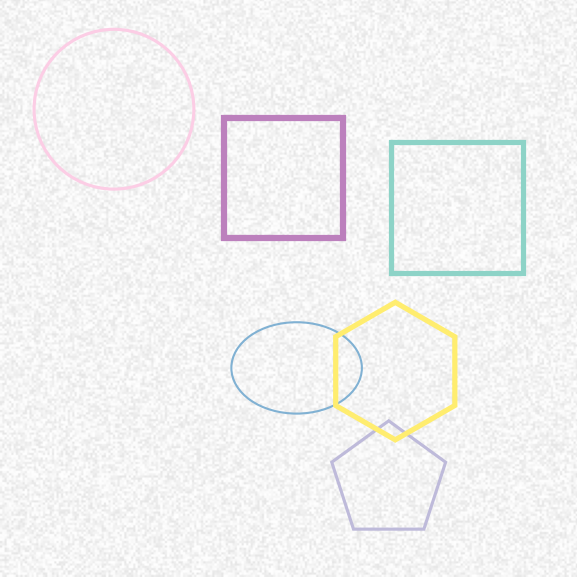[{"shape": "square", "thickness": 2.5, "radius": 0.57, "center": [0.791, 0.639]}, {"shape": "pentagon", "thickness": 1.5, "radius": 0.52, "center": [0.673, 0.167]}, {"shape": "oval", "thickness": 1, "radius": 0.57, "center": [0.514, 0.362]}, {"shape": "circle", "thickness": 1.5, "radius": 0.69, "center": [0.197, 0.81]}, {"shape": "square", "thickness": 3, "radius": 0.52, "center": [0.491, 0.691]}, {"shape": "hexagon", "thickness": 2.5, "radius": 0.6, "center": [0.684, 0.357]}]